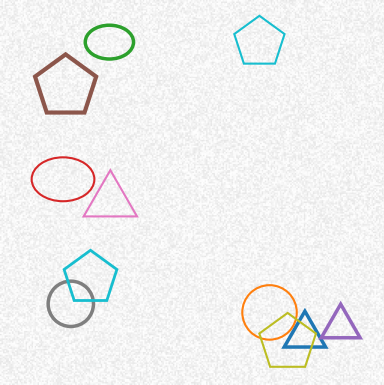[{"shape": "triangle", "thickness": 2.5, "radius": 0.31, "center": [0.792, 0.13]}, {"shape": "circle", "thickness": 1.5, "radius": 0.35, "center": [0.7, 0.189]}, {"shape": "oval", "thickness": 2.5, "radius": 0.31, "center": [0.284, 0.891]}, {"shape": "oval", "thickness": 1.5, "radius": 0.41, "center": [0.164, 0.534]}, {"shape": "triangle", "thickness": 2.5, "radius": 0.29, "center": [0.885, 0.152]}, {"shape": "pentagon", "thickness": 3, "radius": 0.42, "center": [0.17, 0.775]}, {"shape": "triangle", "thickness": 1.5, "radius": 0.4, "center": [0.287, 0.478]}, {"shape": "circle", "thickness": 2.5, "radius": 0.29, "center": [0.184, 0.211]}, {"shape": "pentagon", "thickness": 1.5, "radius": 0.39, "center": [0.747, 0.11]}, {"shape": "pentagon", "thickness": 1.5, "radius": 0.34, "center": [0.674, 0.89]}, {"shape": "pentagon", "thickness": 2, "radius": 0.36, "center": [0.235, 0.278]}]